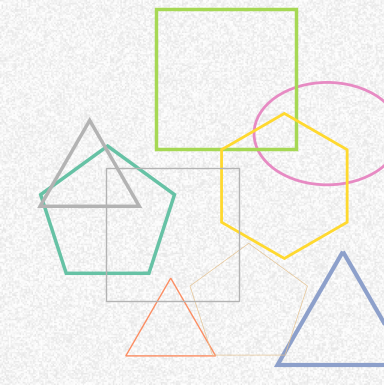[{"shape": "pentagon", "thickness": 2.5, "radius": 0.91, "center": [0.279, 0.438]}, {"shape": "triangle", "thickness": 1, "radius": 0.67, "center": [0.443, 0.143]}, {"shape": "triangle", "thickness": 3, "radius": 0.98, "center": [0.891, 0.15]}, {"shape": "oval", "thickness": 2, "radius": 0.95, "center": [0.85, 0.653]}, {"shape": "square", "thickness": 2.5, "radius": 0.91, "center": [0.588, 0.796]}, {"shape": "hexagon", "thickness": 2, "radius": 0.94, "center": [0.739, 0.517]}, {"shape": "pentagon", "thickness": 0.5, "radius": 0.8, "center": [0.646, 0.208]}, {"shape": "triangle", "thickness": 2.5, "radius": 0.74, "center": [0.233, 0.539]}, {"shape": "square", "thickness": 1, "radius": 0.87, "center": [0.448, 0.391]}]